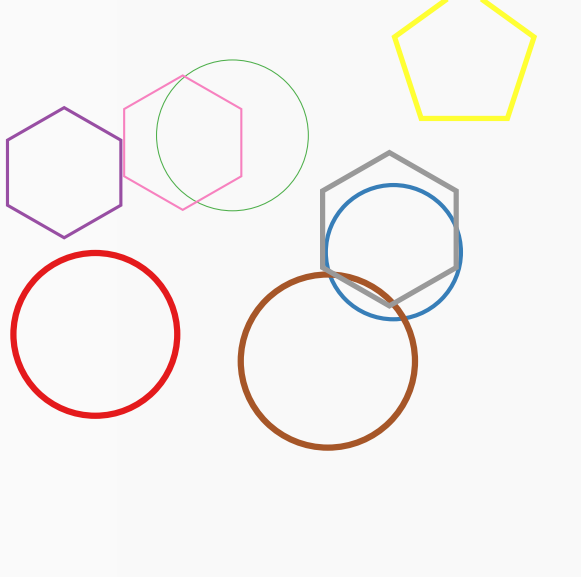[{"shape": "circle", "thickness": 3, "radius": 0.7, "center": [0.164, 0.42]}, {"shape": "circle", "thickness": 2, "radius": 0.58, "center": [0.677, 0.562]}, {"shape": "circle", "thickness": 0.5, "radius": 0.65, "center": [0.4, 0.765]}, {"shape": "hexagon", "thickness": 1.5, "radius": 0.56, "center": [0.11, 0.7]}, {"shape": "pentagon", "thickness": 2.5, "radius": 0.63, "center": [0.799, 0.896]}, {"shape": "circle", "thickness": 3, "radius": 0.75, "center": [0.564, 0.374]}, {"shape": "hexagon", "thickness": 1, "radius": 0.58, "center": [0.314, 0.752]}, {"shape": "hexagon", "thickness": 2.5, "radius": 0.66, "center": [0.67, 0.602]}]